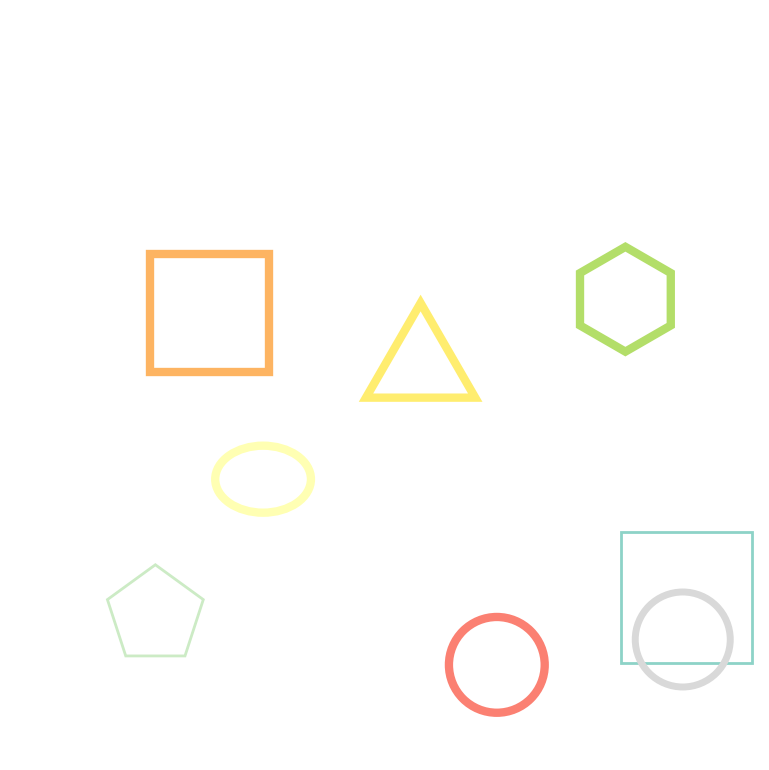[{"shape": "square", "thickness": 1, "radius": 0.43, "center": [0.892, 0.224]}, {"shape": "oval", "thickness": 3, "radius": 0.31, "center": [0.342, 0.378]}, {"shape": "circle", "thickness": 3, "radius": 0.31, "center": [0.645, 0.137]}, {"shape": "square", "thickness": 3, "radius": 0.38, "center": [0.272, 0.593]}, {"shape": "hexagon", "thickness": 3, "radius": 0.34, "center": [0.812, 0.611]}, {"shape": "circle", "thickness": 2.5, "radius": 0.31, "center": [0.887, 0.169]}, {"shape": "pentagon", "thickness": 1, "radius": 0.33, "center": [0.202, 0.201]}, {"shape": "triangle", "thickness": 3, "radius": 0.41, "center": [0.546, 0.525]}]